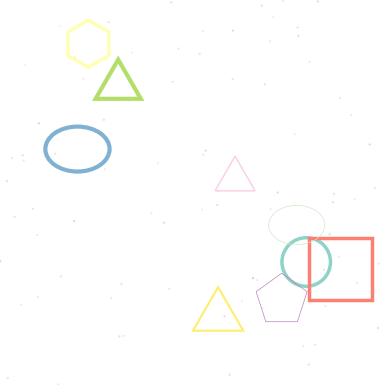[{"shape": "circle", "thickness": 2.5, "radius": 0.32, "center": [0.795, 0.32]}, {"shape": "hexagon", "thickness": 2.5, "radius": 0.31, "center": [0.23, 0.886]}, {"shape": "square", "thickness": 2.5, "radius": 0.4, "center": [0.885, 0.301]}, {"shape": "oval", "thickness": 3, "radius": 0.42, "center": [0.201, 0.613]}, {"shape": "triangle", "thickness": 3, "radius": 0.34, "center": [0.307, 0.777]}, {"shape": "triangle", "thickness": 1, "radius": 0.3, "center": [0.611, 0.534]}, {"shape": "pentagon", "thickness": 0.5, "radius": 0.35, "center": [0.731, 0.221]}, {"shape": "oval", "thickness": 0.5, "radius": 0.36, "center": [0.771, 0.415]}, {"shape": "triangle", "thickness": 1.5, "radius": 0.38, "center": [0.566, 0.179]}]